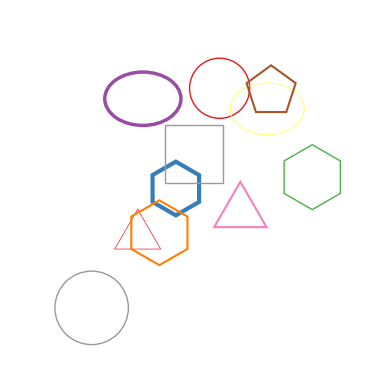[{"shape": "circle", "thickness": 1, "radius": 0.39, "center": [0.57, 0.771]}, {"shape": "triangle", "thickness": 0.5, "radius": 0.35, "center": [0.358, 0.388]}, {"shape": "hexagon", "thickness": 3, "radius": 0.35, "center": [0.457, 0.51]}, {"shape": "hexagon", "thickness": 1, "radius": 0.42, "center": [0.811, 0.54]}, {"shape": "oval", "thickness": 2.5, "radius": 0.49, "center": [0.371, 0.744]}, {"shape": "hexagon", "thickness": 1.5, "radius": 0.42, "center": [0.414, 0.396]}, {"shape": "oval", "thickness": 0.5, "radius": 0.48, "center": [0.694, 0.717]}, {"shape": "pentagon", "thickness": 1.5, "radius": 0.34, "center": [0.704, 0.763]}, {"shape": "triangle", "thickness": 1.5, "radius": 0.39, "center": [0.624, 0.449]}, {"shape": "circle", "thickness": 1, "radius": 0.48, "center": [0.238, 0.2]}, {"shape": "square", "thickness": 1, "radius": 0.37, "center": [0.504, 0.6]}]